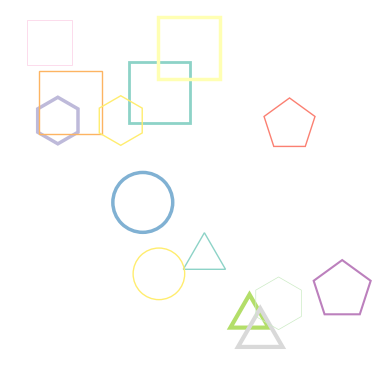[{"shape": "square", "thickness": 2, "radius": 0.39, "center": [0.414, 0.76]}, {"shape": "triangle", "thickness": 1, "radius": 0.32, "center": [0.531, 0.332]}, {"shape": "square", "thickness": 2.5, "radius": 0.4, "center": [0.49, 0.875]}, {"shape": "hexagon", "thickness": 2.5, "radius": 0.3, "center": [0.15, 0.687]}, {"shape": "pentagon", "thickness": 1, "radius": 0.35, "center": [0.752, 0.676]}, {"shape": "circle", "thickness": 2.5, "radius": 0.39, "center": [0.371, 0.474]}, {"shape": "square", "thickness": 1, "radius": 0.41, "center": [0.183, 0.735]}, {"shape": "triangle", "thickness": 3, "radius": 0.29, "center": [0.648, 0.178]}, {"shape": "square", "thickness": 0.5, "radius": 0.29, "center": [0.129, 0.889]}, {"shape": "triangle", "thickness": 3, "radius": 0.33, "center": [0.676, 0.132]}, {"shape": "pentagon", "thickness": 1.5, "radius": 0.39, "center": [0.889, 0.247]}, {"shape": "hexagon", "thickness": 0.5, "radius": 0.34, "center": [0.724, 0.212]}, {"shape": "circle", "thickness": 1, "radius": 0.33, "center": [0.413, 0.289]}, {"shape": "hexagon", "thickness": 1, "radius": 0.32, "center": [0.314, 0.687]}]